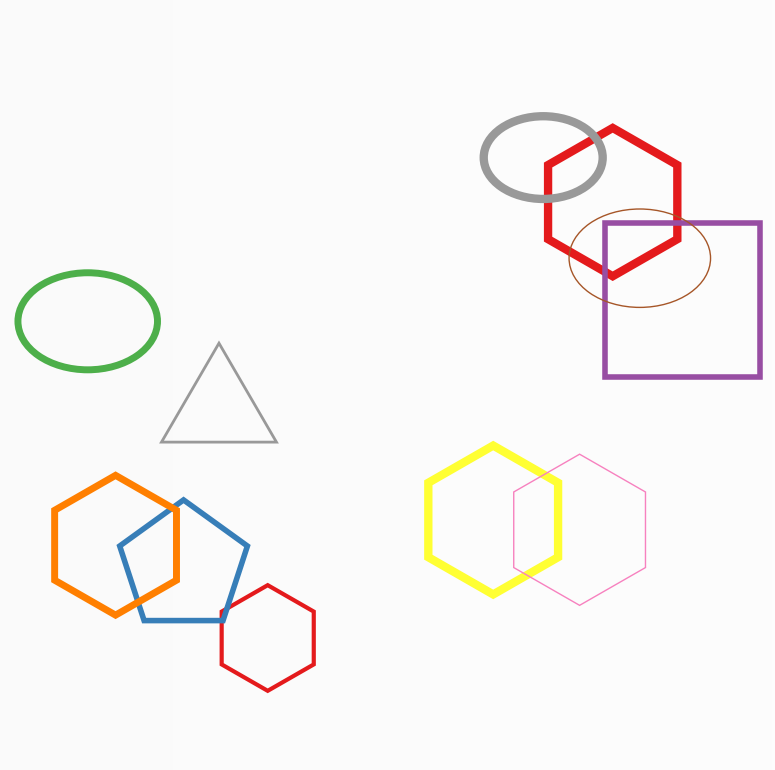[{"shape": "hexagon", "thickness": 1.5, "radius": 0.34, "center": [0.345, 0.171]}, {"shape": "hexagon", "thickness": 3, "radius": 0.48, "center": [0.791, 0.738]}, {"shape": "pentagon", "thickness": 2, "radius": 0.43, "center": [0.237, 0.264]}, {"shape": "oval", "thickness": 2.5, "radius": 0.45, "center": [0.113, 0.583]}, {"shape": "square", "thickness": 2, "radius": 0.5, "center": [0.881, 0.61]}, {"shape": "hexagon", "thickness": 2.5, "radius": 0.45, "center": [0.149, 0.292]}, {"shape": "hexagon", "thickness": 3, "radius": 0.48, "center": [0.636, 0.325]}, {"shape": "oval", "thickness": 0.5, "radius": 0.46, "center": [0.826, 0.665]}, {"shape": "hexagon", "thickness": 0.5, "radius": 0.49, "center": [0.748, 0.312]}, {"shape": "oval", "thickness": 3, "radius": 0.38, "center": [0.701, 0.795]}, {"shape": "triangle", "thickness": 1, "radius": 0.43, "center": [0.283, 0.469]}]